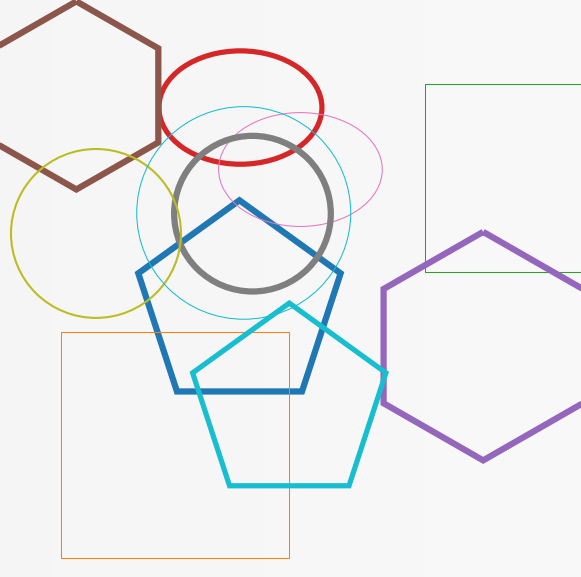[{"shape": "pentagon", "thickness": 3, "radius": 0.91, "center": [0.412, 0.469]}, {"shape": "square", "thickness": 0.5, "radius": 0.98, "center": [0.301, 0.229]}, {"shape": "square", "thickness": 0.5, "radius": 0.82, "center": [0.894, 0.691]}, {"shape": "oval", "thickness": 2.5, "radius": 0.7, "center": [0.414, 0.813]}, {"shape": "hexagon", "thickness": 3, "radius": 0.99, "center": [0.831, 0.4]}, {"shape": "hexagon", "thickness": 3, "radius": 0.81, "center": [0.131, 0.834]}, {"shape": "oval", "thickness": 0.5, "radius": 0.7, "center": [0.517, 0.706]}, {"shape": "circle", "thickness": 3, "radius": 0.67, "center": [0.434, 0.629]}, {"shape": "circle", "thickness": 1, "radius": 0.73, "center": [0.165, 0.595]}, {"shape": "circle", "thickness": 0.5, "radius": 0.92, "center": [0.419, 0.63]}, {"shape": "pentagon", "thickness": 2.5, "radius": 0.87, "center": [0.498, 0.299]}]